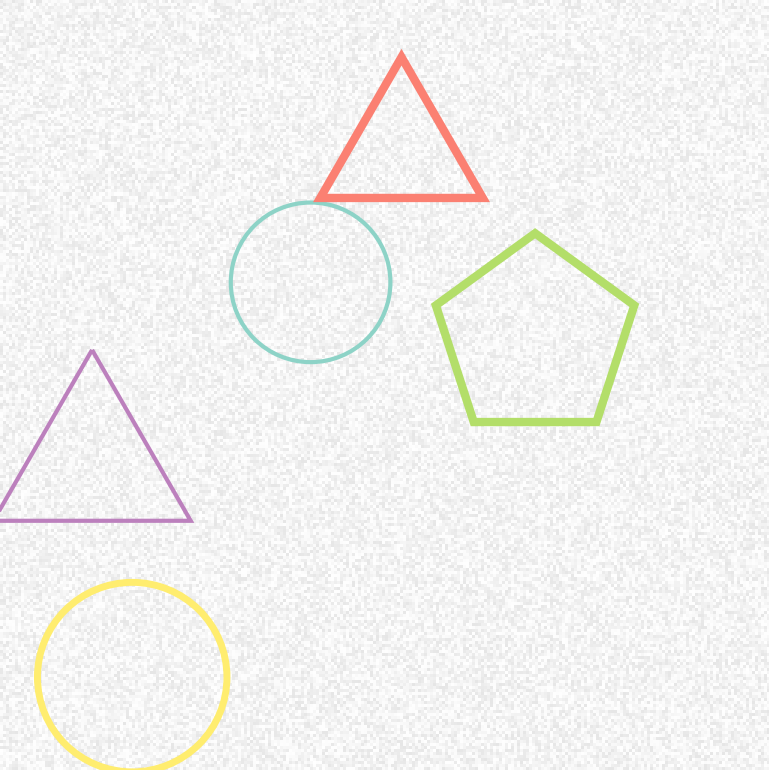[{"shape": "circle", "thickness": 1.5, "radius": 0.52, "center": [0.403, 0.633]}, {"shape": "triangle", "thickness": 3, "radius": 0.61, "center": [0.521, 0.804]}, {"shape": "pentagon", "thickness": 3, "radius": 0.68, "center": [0.695, 0.562]}, {"shape": "triangle", "thickness": 1.5, "radius": 0.74, "center": [0.12, 0.398]}, {"shape": "circle", "thickness": 2.5, "radius": 0.62, "center": [0.172, 0.121]}]